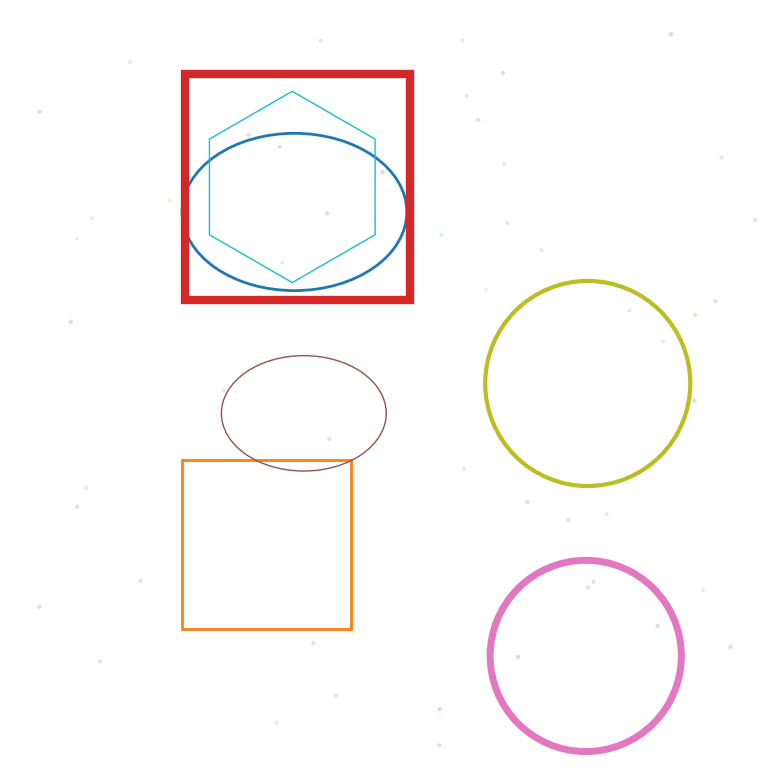[{"shape": "oval", "thickness": 1, "radius": 0.73, "center": [0.382, 0.725]}, {"shape": "square", "thickness": 1, "radius": 0.55, "center": [0.346, 0.293]}, {"shape": "square", "thickness": 3, "radius": 0.73, "center": [0.386, 0.758]}, {"shape": "oval", "thickness": 0.5, "radius": 0.54, "center": [0.395, 0.463]}, {"shape": "circle", "thickness": 2.5, "radius": 0.62, "center": [0.761, 0.148]}, {"shape": "circle", "thickness": 1.5, "radius": 0.67, "center": [0.763, 0.502]}, {"shape": "hexagon", "thickness": 0.5, "radius": 0.62, "center": [0.38, 0.757]}]